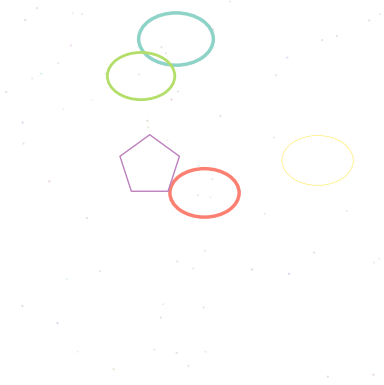[{"shape": "oval", "thickness": 2.5, "radius": 0.49, "center": [0.457, 0.899]}, {"shape": "oval", "thickness": 2.5, "radius": 0.45, "center": [0.531, 0.499]}, {"shape": "oval", "thickness": 2, "radius": 0.44, "center": [0.366, 0.802]}, {"shape": "pentagon", "thickness": 1, "radius": 0.41, "center": [0.389, 0.569]}, {"shape": "oval", "thickness": 0.5, "radius": 0.46, "center": [0.825, 0.583]}]